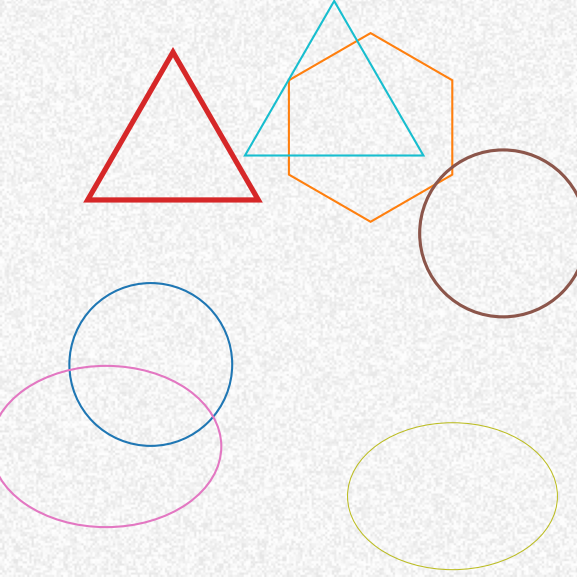[{"shape": "circle", "thickness": 1, "radius": 0.7, "center": [0.261, 0.368]}, {"shape": "hexagon", "thickness": 1, "radius": 0.82, "center": [0.642, 0.778]}, {"shape": "triangle", "thickness": 2.5, "radius": 0.85, "center": [0.3, 0.738]}, {"shape": "circle", "thickness": 1.5, "radius": 0.72, "center": [0.871, 0.595]}, {"shape": "oval", "thickness": 1, "radius": 1.0, "center": [0.184, 0.226]}, {"shape": "oval", "thickness": 0.5, "radius": 0.91, "center": [0.784, 0.14]}, {"shape": "triangle", "thickness": 1, "radius": 0.89, "center": [0.579, 0.819]}]